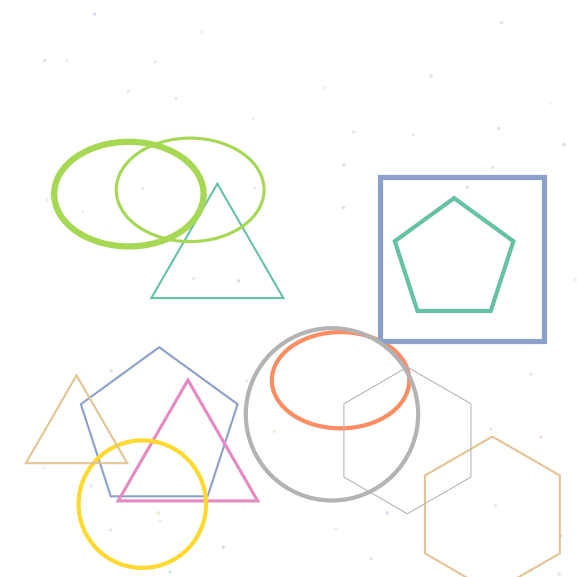[{"shape": "pentagon", "thickness": 2, "radius": 0.54, "center": [0.786, 0.548]}, {"shape": "triangle", "thickness": 1, "radius": 0.66, "center": [0.376, 0.549]}, {"shape": "oval", "thickness": 2, "radius": 0.6, "center": [0.59, 0.341]}, {"shape": "square", "thickness": 2.5, "radius": 0.71, "center": [0.801, 0.551]}, {"shape": "pentagon", "thickness": 1, "radius": 0.71, "center": [0.276, 0.255]}, {"shape": "triangle", "thickness": 1.5, "radius": 0.7, "center": [0.325, 0.201]}, {"shape": "oval", "thickness": 1.5, "radius": 0.64, "center": [0.329, 0.67]}, {"shape": "oval", "thickness": 3, "radius": 0.65, "center": [0.223, 0.663]}, {"shape": "circle", "thickness": 2, "radius": 0.55, "center": [0.246, 0.126]}, {"shape": "triangle", "thickness": 1, "radius": 0.51, "center": [0.133, 0.248]}, {"shape": "hexagon", "thickness": 1, "radius": 0.67, "center": [0.853, 0.108]}, {"shape": "circle", "thickness": 2, "radius": 0.75, "center": [0.575, 0.282]}, {"shape": "hexagon", "thickness": 0.5, "radius": 0.64, "center": [0.705, 0.236]}]